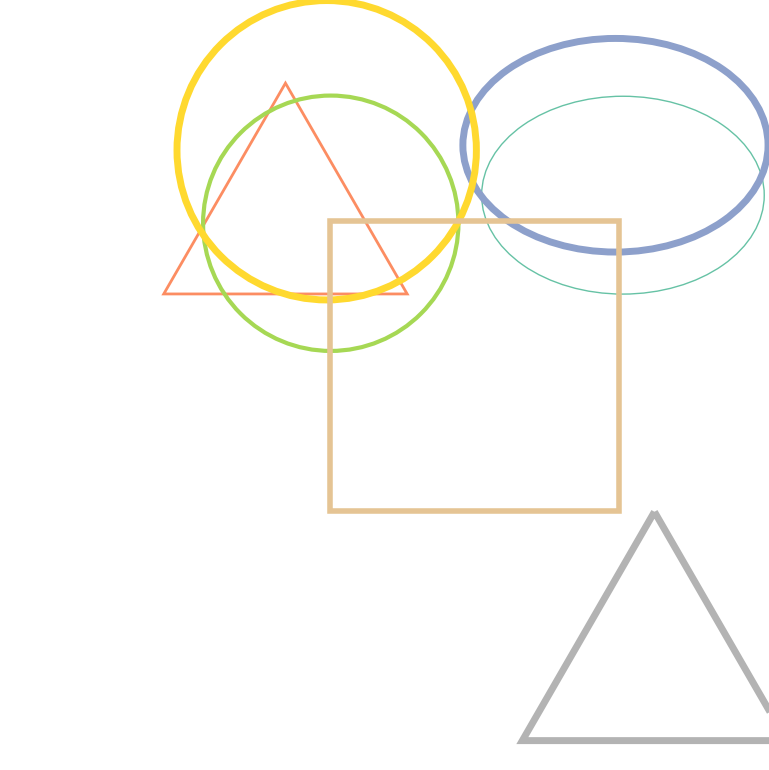[{"shape": "oval", "thickness": 0.5, "radius": 0.92, "center": [0.809, 0.747]}, {"shape": "triangle", "thickness": 1, "radius": 0.91, "center": [0.371, 0.71]}, {"shape": "oval", "thickness": 2.5, "radius": 0.99, "center": [0.799, 0.811]}, {"shape": "circle", "thickness": 1.5, "radius": 0.83, "center": [0.43, 0.71]}, {"shape": "circle", "thickness": 2.5, "radius": 0.97, "center": [0.424, 0.805]}, {"shape": "square", "thickness": 2, "radius": 0.94, "center": [0.616, 0.525]}, {"shape": "triangle", "thickness": 2.5, "radius": 0.99, "center": [0.85, 0.137]}]